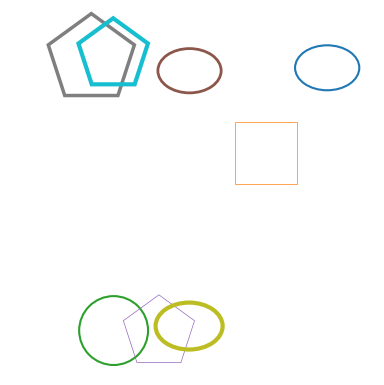[{"shape": "oval", "thickness": 1.5, "radius": 0.42, "center": [0.85, 0.824]}, {"shape": "square", "thickness": 0.5, "radius": 0.41, "center": [0.691, 0.603]}, {"shape": "circle", "thickness": 1.5, "radius": 0.45, "center": [0.295, 0.141]}, {"shape": "pentagon", "thickness": 0.5, "radius": 0.49, "center": [0.413, 0.137]}, {"shape": "oval", "thickness": 2, "radius": 0.41, "center": [0.492, 0.816]}, {"shape": "pentagon", "thickness": 2.5, "radius": 0.59, "center": [0.237, 0.847]}, {"shape": "oval", "thickness": 3, "radius": 0.44, "center": [0.491, 0.153]}, {"shape": "pentagon", "thickness": 3, "radius": 0.47, "center": [0.294, 0.858]}]